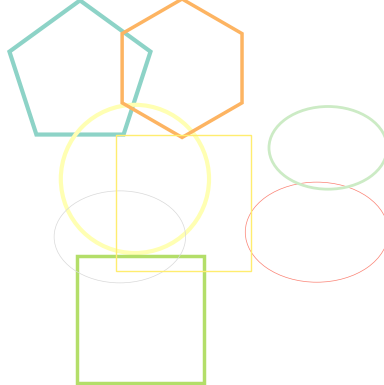[{"shape": "pentagon", "thickness": 3, "radius": 0.96, "center": [0.208, 0.806]}, {"shape": "circle", "thickness": 3, "radius": 0.96, "center": [0.35, 0.535]}, {"shape": "oval", "thickness": 0.5, "radius": 0.93, "center": [0.823, 0.397]}, {"shape": "hexagon", "thickness": 2.5, "radius": 0.9, "center": [0.473, 0.823]}, {"shape": "square", "thickness": 2.5, "radius": 0.83, "center": [0.365, 0.169]}, {"shape": "oval", "thickness": 0.5, "radius": 0.85, "center": [0.311, 0.385]}, {"shape": "oval", "thickness": 2, "radius": 0.77, "center": [0.852, 0.616]}, {"shape": "square", "thickness": 1, "radius": 0.88, "center": [0.477, 0.473]}]